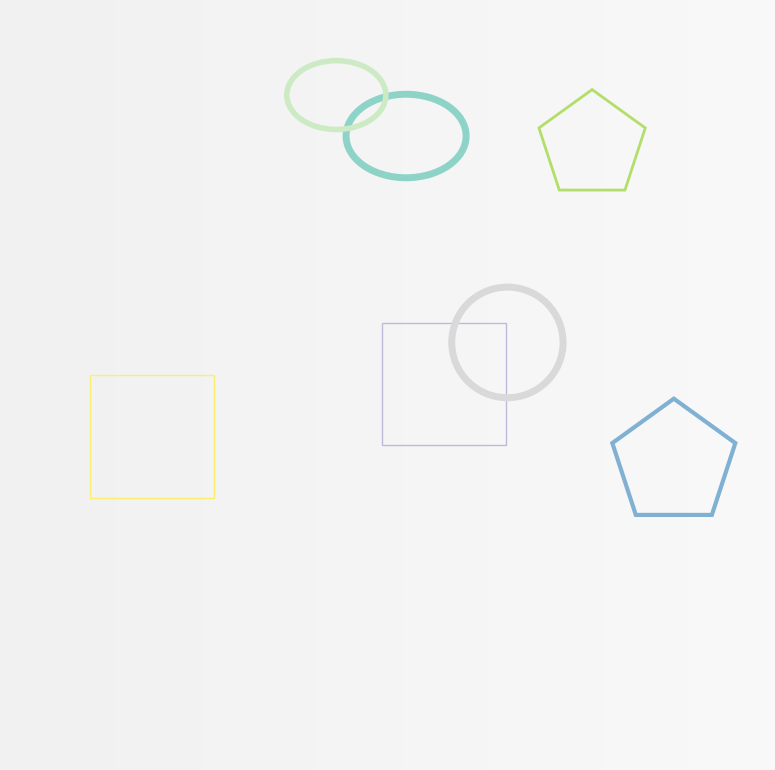[{"shape": "oval", "thickness": 2.5, "radius": 0.39, "center": [0.524, 0.823]}, {"shape": "square", "thickness": 0.5, "radius": 0.4, "center": [0.573, 0.501]}, {"shape": "pentagon", "thickness": 1.5, "radius": 0.42, "center": [0.869, 0.399]}, {"shape": "pentagon", "thickness": 1, "radius": 0.36, "center": [0.764, 0.812]}, {"shape": "circle", "thickness": 2.5, "radius": 0.36, "center": [0.655, 0.555]}, {"shape": "oval", "thickness": 2, "radius": 0.32, "center": [0.434, 0.877]}, {"shape": "square", "thickness": 0.5, "radius": 0.4, "center": [0.197, 0.433]}]